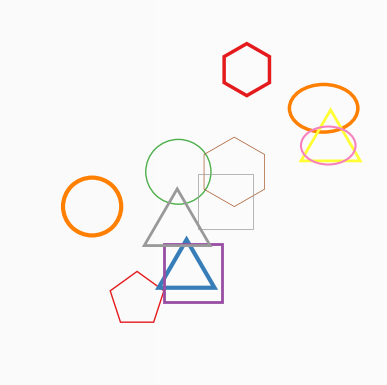[{"shape": "hexagon", "thickness": 2.5, "radius": 0.34, "center": [0.637, 0.819]}, {"shape": "pentagon", "thickness": 1, "radius": 0.36, "center": [0.354, 0.222]}, {"shape": "triangle", "thickness": 3, "radius": 0.42, "center": [0.481, 0.294]}, {"shape": "circle", "thickness": 1, "radius": 0.42, "center": [0.46, 0.554]}, {"shape": "square", "thickness": 2, "radius": 0.37, "center": [0.499, 0.291]}, {"shape": "circle", "thickness": 3, "radius": 0.38, "center": [0.238, 0.464]}, {"shape": "oval", "thickness": 2.5, "radius": 0.44, "center": [0.835, 0.719]}, {"shape": "triangle", "thickness": 2, "radius": 0.44, "center": [0.853, 0.626]}, {"shape": "hexagon", "thickness": 0.5, "radius": 0.45, "center": [0.605, 0.554]}, {"shape": "oval", "thickness": 1.5, "radius": 0.35, "center": [0.847, 0.622]}, {"shape": "square", "thickness": 0.5, "radius": 0.35, "center": [0.582, 0.477]}, {"shape": "triangle", "thickness": 2, "radius": 0.49, "center": [0.457, 0.411]}]